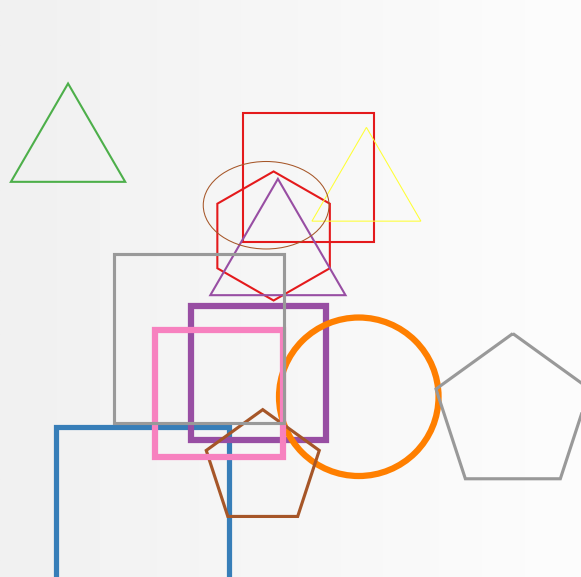[{"shape": "hexagon", "thickness": 1, "radius": 0.56, "center": [0.471, 0.591]}, {"shape": "square", "thickness": 1, "radius": 0.56, "center": [0.531, 0.692]}, {"shape": "square", "thickness": 2.5, "radius": 0.74, "center": [0.244, 0.112]}, {"shape": "triangle", "thickness": 1, "radius": 0.57, "center": [0.117, 0.741]}, {"shape": "triangle", "thickness": 1, "radius": 0.67, "center": [0.478, 0.555]}, {"shape": "square", "thickness": 3, "radius": 0.58, "center": [0.445, 0.353]}, {"shape": "circle", "thickness": 3, "radius": 0.69, "center": [0.617, 0.312]}, {"shape": "triangle", "thickness": 0.5, "radius": 0.54, "center": [0.63, 0.67]}, {"shape": "oval", "thickness": 0.5, "radius": 0.54, "center": [0.458, 0.644]}, {"shape": "pentagon", "thickness": 1.5, "radius": 0.51, "center": [0.452, 0.188]}, {"shape": "square", "thickness": 3, "radius": 0.55, "center": [0.377, 0.318]}, {"shape": "pentagon", "thickness": 1.5, "radius": 0.69, "center": [0.882, 0.283]}, {"shape": "square", "thickness": 1.5, "radius": 0.73, "center": [0.342, 0.413]}]